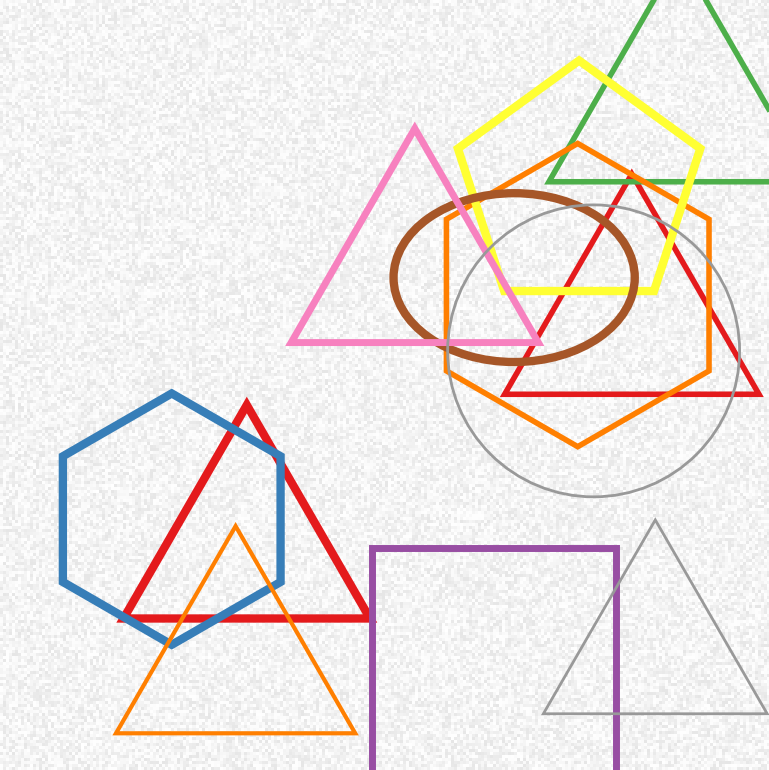[{"shape": "triangle", "thickness": 3, "radius": 0.92, "center": [0.321, 0.289]}, {"shape": "triangle", "thickness": 2, "radius": 0.95, "center": [0.821, 0.583]}, {"shape": "hexagon", "thickness": 3, "radius": 0.82, "center": [0.223, 0.326]}, {"shape": "triangle", "thickness": 2, "radius": 0.98, "center": [0.883, 0.862]}, {"shape": "square", "thickness": 2.5, "radius": 0.79, "center": [0.642, 0.129]}, {"shape": "hexagon", "thickness": 2, "radius": 0.98, "center": [0.75, 0.617]}, {"shape": "triangle", "thickness": 1.5, "radius": 0.9, "center": [0.306, 0.137]}, {"shape": "pentagon", "thickness": 3, "radius": 0.83, "center": [0.752, 0.756]}, {"shape": "oval", "thickness": 3, "radius": 0.78, "center": [0.668, 0.639]}, {"shape": "triangle", "thickness": 2.5, "radius": 0.93, "center": [0.539, 0.648]}, {"shape": "triangle", "thickness": 1, "radius": 0.84, "center": [0.851, 0.157]}, {"shape": "circle", "thickness": 1, "radius": 0.95, "center": [0.771, 0.544]}]